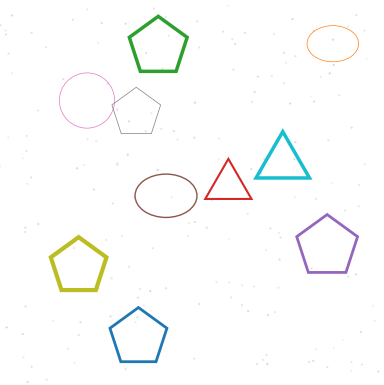[{"shape": "pentagon", "thickness": 2, "radius": 0.39, "center": [0.36, 0.123]}, {"shape": "oval", "thickness": 0.5, "radius": 0.34, "center": [0.865, 0.886]}, {"shape": "pentagon", "thickness": 2.5, "radius": 0.39, "center": [0.411, 0.879]}, {"shape": "triangle", "thickness": 1.5, "radius": 0.35, "center": [0.593, 0.518]}, {"shape": "pentagon", "thickness": 2, "radius": 0.42, "center": [0.85, 0.36]}, {"shape": "oval", "thickness": 1, "radius": 0.4, "center": [0.431, 0.492]}, {"shape": "circle", "thickness": 0.5, "radius": 0.36, "center": [0.226, 0.739]}, {"shape": "pentagon", "thickness": 0.5, "radius": 0.33, "center": [0.354, 0.707]}, {"shape": "pentagon", "thickness": 3, "radius": 0.38, "center": [0.204, 0.308]}, {"shape": "triangle", "thickness": 2.5, "radius": 0.4, "center": [0.734, 0.578]}]